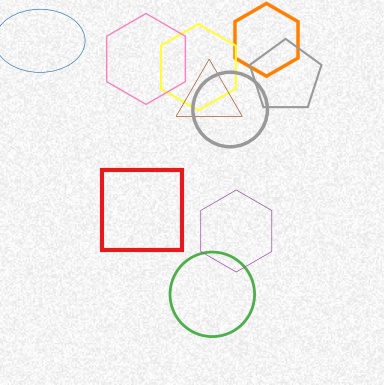[{"shape": "square", "thickness": 3, "radius": 0.52, "center": [0.368, 0.455]}, {"shape": "oval", "thickness": 0.5, "radius": 0.59, "center": [0.104, 0.894]}, {"shape": "circle", "thickness": 2, "radius": 0.55, "center": [0.551, 0.236]}, {"shape": "hexagon", "thickness": 0.5, "radius": 0.53, "center": [0.614, 0.4]}, {"shape": "hexagon", "thickness": 2.5, "radius": 0.47, "center": [0.692, 0.897]}, {"shape": "hexagon", "thickness": 1.5, "radius": 0.56, "center": [0.515, 0.825]}, {"shape": "triangle", "thickness": 0.5, "radius": 0.5, "center": [0.543, 0.747]}, {"shape": "hexagon", "thickness": 1, "radius": 0.59, "center": [0.379, 0.847]}, {"shape": "pentagon", "thickness": 1.5, "radius": 0.49, "center": [0.742, 0.801]}, {"shape": "circle", "thickness": 2.5, "radius": 0.48, "center": [0.598, 0.716]}]